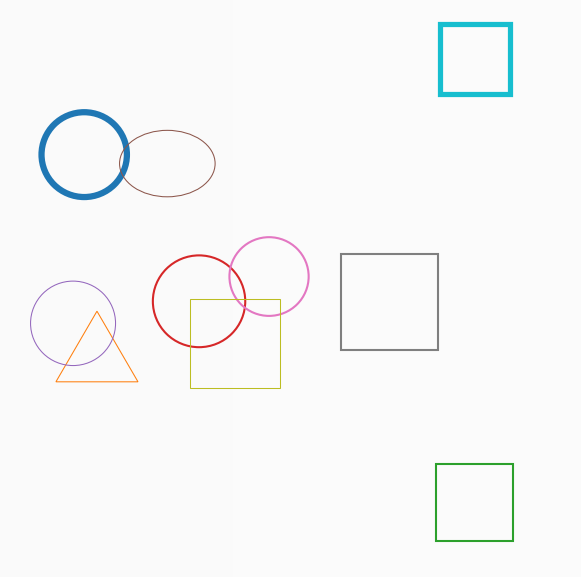[{"shape": "circle", "thickness": 3, "radius": 0.37, "center": [0.145, 0.731]}, {"shape": "triangle", "thickness": 0.5, "radius": 0.41, "center": [0.167, 0.379]}, {"shape": "square", "thickness": 1, "radius": 0.33, "center": [0.816, 0.129]}, {"shape": "circle", "thickness": 1, "radius": 0.4, "center": [0.342, 0.477]}, {"shape": "circle", "thickness": 0.5, "radius": 0.37, "center": [0.126, 0.439]}, {"shape": "oval", "thickness": 0.5, "radius": 0.41, "center": [0.288, 0.716]}, {"shape": "circle", "thickness": 1, "radius": 0.34, "center": [0.463, 0.52]}, {"shape": "square", "thickness": 1, "radius": 0.42, "center": [0.67, 0.477]}, {"shape": "square", "thickness": 0.5, "radius": 0.39, "center": [0.404, 0.404]}, {"shape": "square", "thickness": 2.5, "radius": 0.3, "center": [0.818, 0.897]}]